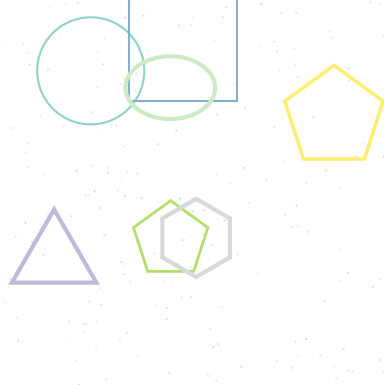[{"shape": "circle", "thickness": 1.5, "radius": 0.7, "center": [0.236, 0.816]}, {"shape": "triangle", "thickness": 3, "radius": 0.63, "center": [0.141, 0.329]}, {"shape": "square", "thickness": 1.5, "radius": 0.7, "center": [0.476, 0.878]}, {"shape": "pentagon", "thickness": 2, "radius": 0.51, "center": [0.443, 0.377]}, {"shape": "hexagon", "thickness": 3, "radius": 0.51, "center": [0.51, 0.382]}, {"shape": "oval", "thickness": 3, "radius": 0.58, "center": [0.442, 0.772]}, {"shape": "pentagon", "thickness": 2.5, "radius": 0.67, "center": [0.867, 0.696]}]